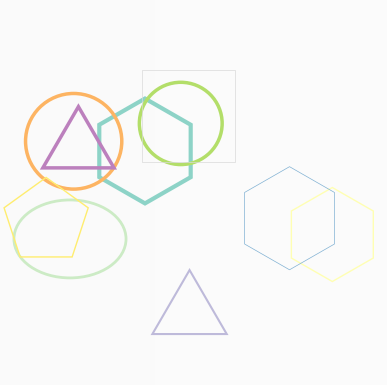[{"shape": "hexagon", "thickness": 3, "radius": 0.68, "center": [0.374, 0.608]}, {"shape": "hexagon", "thickness": 1, "radius": 0.61, "center": [0.858, 0.391]}, {"shape": "triangle", "thickness": 1.5, "radius": 0.55, "center": [0.489, 0.188]}, {"shape": "hexagon", "thickness": 0.5, "radius": 0.67, "center": [0.747, 0.433]}, {"shape": "circle", "thickness": 2.5, "radius": 0.62, "center": [0.19, 0.633]}, {"shape": "circle", "thickness": 2.5, "radius": 0.53, "center": [0.466, 0.679]}, {"shape": "square", "thickness": 0.5, "radius": 0.6, "center": [0.486, 0.699]}, {"shape": "triangle", "thickness": 2.5, "radius": 0.53, "center": [0.202, 0.617]}, {"shape": "oval", "thickness": 2, "radius": 0.72, "center": [0.181, 0.379]}, {"shape": "pentagon", "thickness": 1, "radius": 0.57, "center": [0.119, 0.425]}]